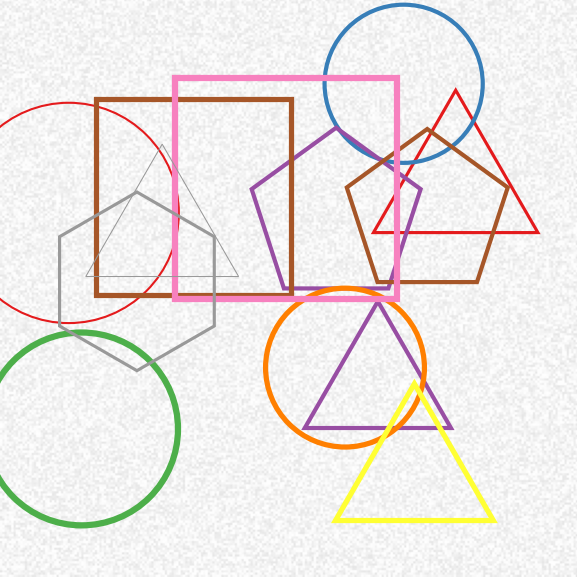[{"shape": "triangle", "thickness": 1.5, "radius": 0.82, "center": [0.789, 0.679]}, {"shape": "circle", "thickness": 1, "radius": 0.95, "center": [0.119, 0.63]}, {"shape": "circle", "thickness": 2, "radius": 0.68, "center": [0.699, 0.854]}, {"shape": "circle", "thickness": 3, "radius": 0.83, "center": [0.141, 0.256]}, {"shape": "pentagon", "thickness": 2, "radius": 0.77, "center": [0.582, 0.624]}, {"shape": "triangle", "thickness": 2, "radius": 0.73, "center": [0.654, 0.331]}, {"shape": "circle", "thickness": 2.5, "radius": 0.69, "center": [0.597, 0.363]}, {"shape": "triangle", "thickness": 2.5, "radius": 0.79, "center": [0.718, 0.177]}, {"shape": "pentagon", "thickness": 2, "radius": 0.73, "center": [0.74, 0.629]}, {"shape": "square", "thickness": 2.5, "radius": 0.85, "center": [0.335, 0.658]}, {"shape": "square", "thickness": 3, "radius": 0.96, "center": [0.495, 0.673]}, {"shape": "hexagon", "thickness": 1.5, "radius": 0.77, "center": [0.237, 0.512]}, {"shape": "triangle", "thickness": 0.5, "radius": 0.76, "center": [0.281, 0.597]}]